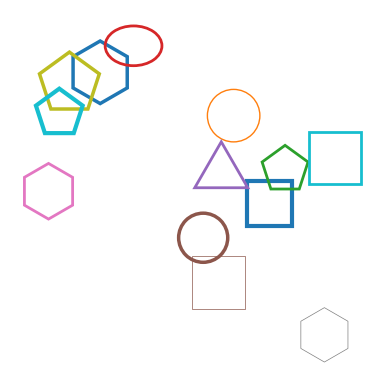[{"shape": "square", "thickness": 3, "radius": 0.29, "center": [0.699, 0.471]}, {"shape": "hexagon", "thickness": 2.5, "radius": 0.41, "center": [0.26, 0.812]}, {"shape": "circle", "thickness": 1, "radius": 0.34, "center": [0.607, 0.7]}, {"shape": "pentagon", "thickness": 2, "radius": 0.31, "center": [0.74, 0.56]}, {"shape": "oval", "thickness": 2, "radius": 0.37, "center": [0.347, 0.881]}, {"shape": "triangle", "thickness": 2, "radius": 0.4, "center": [0.575, 0.552]}, {"shape": "square", "thickness": 0.5, "radius": 0.34, "center": [0.568, 0.266]}, {"shape": "circle", "thickness": 2.5, "radius": 0.32, "center": [0.528, 0.382]}, {"shape": "hexagon", "thickness": 2, "radius": 0.36, "center": [0.126, 0.503]}, {"shape": "hexagon", "thickness": 0.5, "radius": 0.35, "center": [0.843, 0.13]}, {"shape": "pentagon", "thickness": 2.5, "radius": 0.41, "center": [0.18, 0.783]}, {"shape": "square", "thickness": 2, "radius": 0.34, "center": [0.871, 0.588]}, {"shape": "pentagon", "thickness": 3, "radius": 0.32, "center": [0.154, 0.706]}]